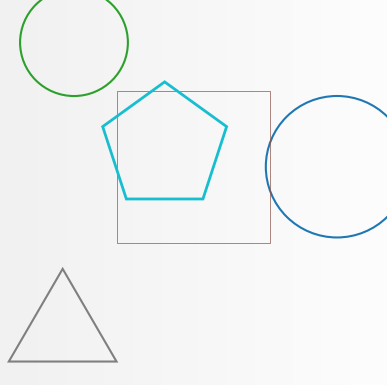[{"shape": "circle", "thickness": 1.5, "radius": 0.92, "center": [0.87, 0.567]}, {"shape": "circle", "thickness": 1.5, "radius": 0.7, "center": [0.191, 0.89]}, {"shape": "square", "thickness": 0.5, "radius": 0.98, "center": [0.499, 0.566]}, {"shape": "triangle", "thickness": 1.5, "radius": 0.8, "center": [0.162, 0.141]}, {"shape": "pentagon", "thickness": 2, "radius": 0.84, "center": [0.425, 0.619]}]